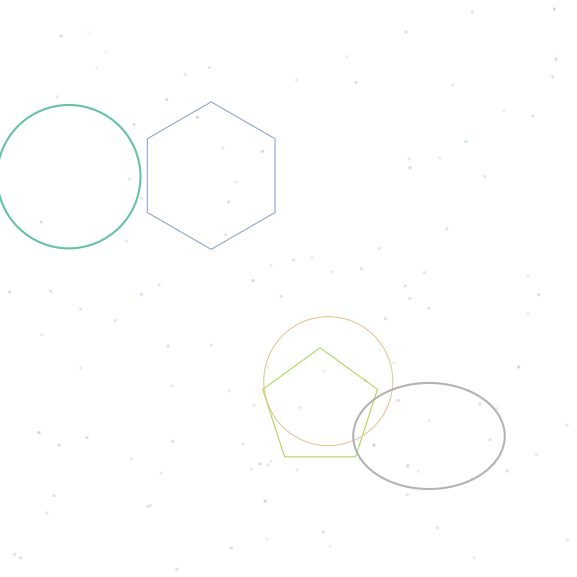[{"shape": "circle", "thickness": 1, "radius": 0.62, "center": [0.119, 0.693]}, {"shape": "hexagon", "thickness": 0.5, "radius": 0.64, "center": [0.366, 0.695]}, {"shape": "pentagon", "thickness": 0.5, "radius": 0.52, "center": [0.554, 0.293]}, {"shape": "circle", "thickness": 0.5, "radius": 0.56, "center": [0.568, 0.339]}, {"shape": "oval", "thickness": 1, "radius": 0.66, "center": [0.743, 0.244]}]